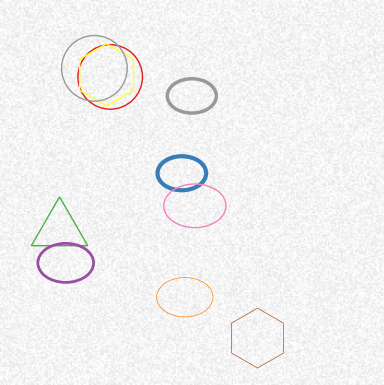[{"shape": "circle", "thickness": 1, "radius": 0.42, "center": [0.286, 0.8]}, {"shape": "oval", "thickness": 3, "radius": 0.32, "center": [0.472, 0.55]}, {"shape": "triangle", "thickness": 1, "radius": 0.42, "center": [0.155, 0.404]}, {"shape": "oval", "thickness": 2, "radius": 0.36, "center": [0.171, 0.317]}, {"shape": "oval", "thickness": 0.5, "radius": 0.37, "center": [0.48, 0.228]}, {"shape": "hexagon", "thickness": 1, "radius": 0.4, "center": [0.277, 0.806]}, {"shape": "hexagon", "thickness": 0.5, "radius": 0.39, "center": [0.669, 0.122]}, {"shape": "oval", "thickness": 1, "radius": 0.4, "center": [0.506, 0.465]}, {"shape": "oval", "thickness": 2.5, "radius": 0.32, "center": [0.498, 0.751]}, {"shape": "circle", "thickness": 1, "radius": 0.43, "center": [0.245, 0.823]}]